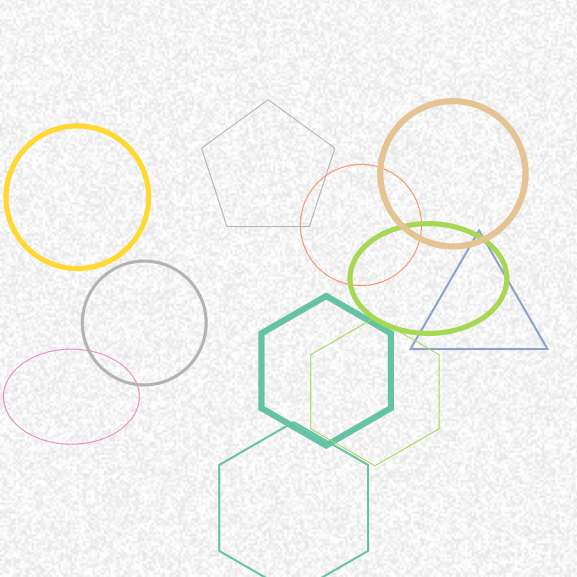[{"shape": "hexagon", "thickness": 1, "radius": 0.74, "center": [0.508, 0.12]}, {"shape": "hexagon", "thickness": 3, "radius": 0.65, "center": [0.565, 0.357]}, {"shape": "circle", "thickness": 0.5, "radius": 0.52, "center": [0.625, 0.61]}, {"shape": "triangle", "thickness": 1, "radius": 0.68, "center": [0.829, 0.463]}, {"shape": "oval", "thickness": 0.5, "radius": 0.59, "center": [0.124, 0.312]}, {"shape": "hexagon", "thickness": 0.5, "radius": 0.64, "center": [0.649, 0.321]}, {"shape": "oval", "thickness": 2.5, "radius": 0.68, "center": [0.742, 0.517]}, {"shape": "circle", "thickness": 2.5, "radius": 0.62, "center": [0.134, 0.658]}, {"shape": "circle", "thickness": 3, "radius": 0.63, "center": [0.784, 0.698]}, {"shape": "pentagon", "thickness": 0.5, "radius": 0.61, "center": [0.464, 0.705]}, {"shape": "circle", "thickness": 1.5, "radius": 0.54, "center": [0.25, 0.44]}]